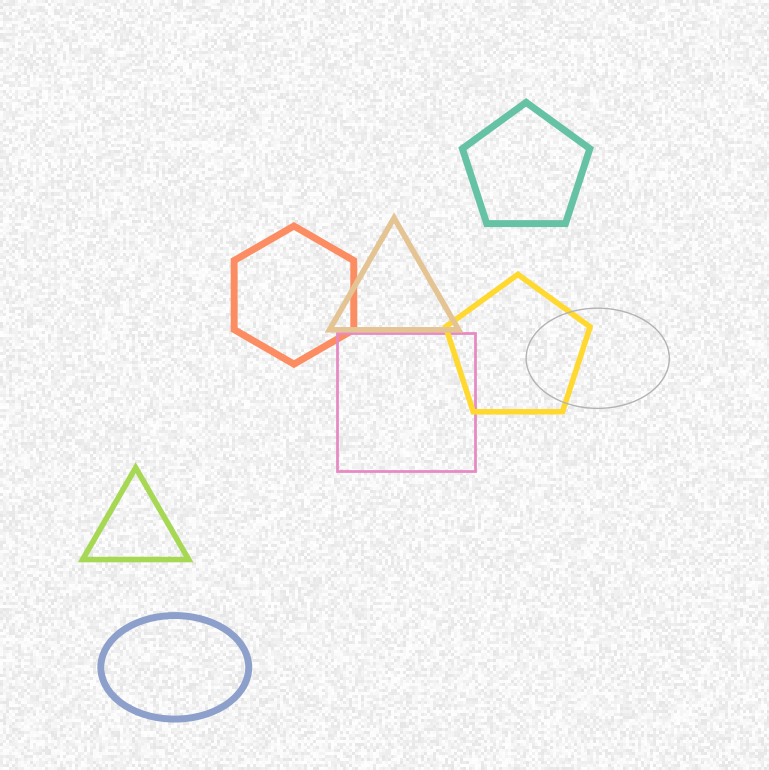[{"shape": "pentagon", "thickness": 2.5, "radius": 0.44, "center": [0.683, 0.78]}, {"shape": "hexagon", "thickness": 2.5, "radius": 0.45, "center": [0.382, 0.617]}, {"shape": "oval", "thickness": 2.5, "radius": 0.48, "center": [0.227, 0.133]}, {"shape": "square", "thickness": 1, "radius": 0.45, "center": [0.527, 0.478]}, {"shape": "triangle", "thickness": 2, "radius": 0.4, "center": [0.176, 0.313]}, {"shape": "pentagon", "thickness": 2, "radius": 0.49, "center": [0.673, 0.545]}, {"shape": "triangle", "thickness": 2, "radius": 0.48, "center": [0.512, 0.62]}, {"shape": "oval", "thickness": 0.5, "radius": 0.46, "center": [0.776, 0.535]}]